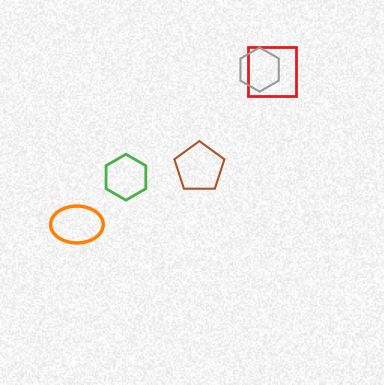[{"shape": "square", "thickness": 2, "radius": 0.32, "center": [0.707, 0.815]}, {"shape": "hexagon", "thickness": 2, "radius": 0.3, "center": [0.327, 0.54]}, {"shape": "oval", "thickness": 2.5, "radius": 0.34, "center": [0.2, 0.417]}, {"shape": "pentagon", "thickness": 1.5, "radius": 0.34, "center": [0.518, 0.565]}, {"shape": "hexagon", "thickness": 1.5, "radius": 0.29, "center": [0.674, 0.819]}]